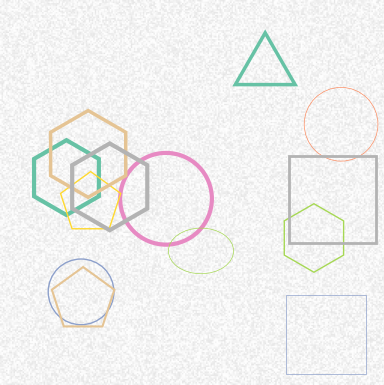[{"shape": "triangle", "thickness": 2.5, "radius": 0.45, "center": [0.689, 0.825]}, {"shape": "hexagon", "thickness": 3, "radius": 0.49, "center": [0.173, 0.539]}, {"shape": "circle", "thickness": 0.5, "radius": 0.48, "center": [0.886, 0.677]}, {"shape": "circle", "thickness": 1, "radius": 0.43, "center": [0.211, 0.242]}, {"shape": "square", "thickness": 0.5, "radius": 0.51, "center": [0.847, 0.131]}, {"shape": "circle", "thickness": 3, "radius": 0.6, "center": [0.431, 0.484]}, {"shape": "oval", "thickness": 0.5, "radius": 0.42, "center": [0.522, 0.348]}, {"shape": "hexagon", "thickness": 1, "radius": 0.44, "center": [0.815, 0.382]}, {"shape": "pentagon", "thickness": 1, "radius": 0.41, "center": [0.235, 0.472]}, {"shape": "pentagon", "thickness": 1.5, "radius": 0.43, "center": [0.216, 0.221]}, {"shape": "hexagon", "thickness": 2.5, "radius": 0.56, "center": [0.229, 0.6]}, {"shape": "square", "thickness": 2, "radius": 0.56, "center": [0.863, 0.482]}, {"shape": "hexagon", "thickness": 3, "radius": 0.56, "center": [0.285, 0.515]}]